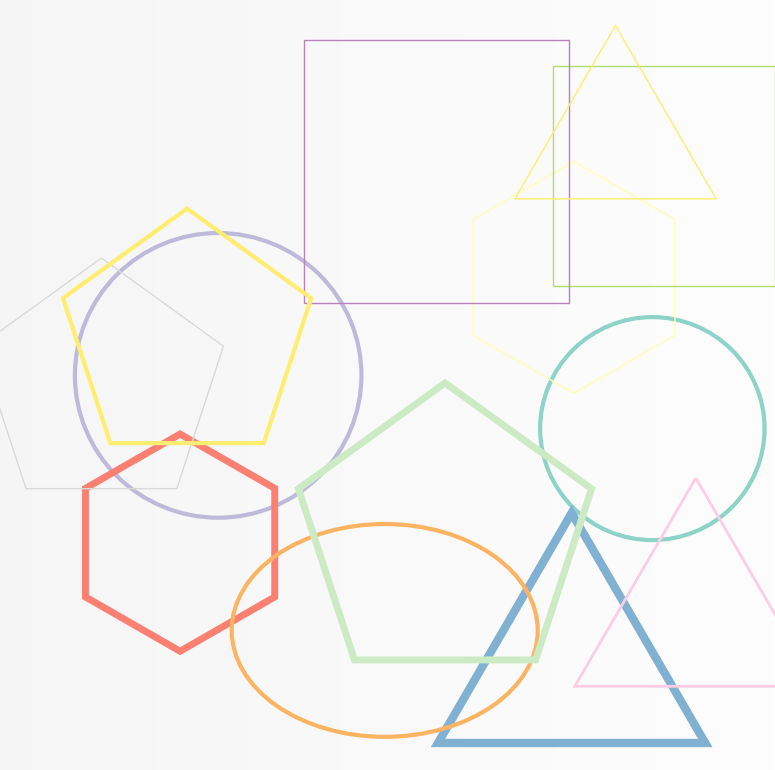[{"shape": "circle", "thickness": 1.5, "radius": 0.72, "center": [0.842, 0.443]}, {"shape": "hexagon", "thickness": 0.5, "radius": 0.75, "center": [0.741, 0.64]}, {"shape": "circle", "thickness": 1.5, "radius": 0.92, "center": [0.282, 0.513]}, {"shape": "hexagon", "thickness": 2.5, "radius": 0.71, "center": [0.232, 0.295]}, {"shape": "triangle", "thickness": 3, "radius": 1.0, "center": [0.738, 0.135]}, {"shape": "oval", "thickness": 1.5, "radius": 0.99, "center": [0.496, 0.181]}, {"shape": "square", "thickness": 0.5, "radius": 0.72, "center": [0.857, 0.772]}, {"shape": "triangle", "thickness": 1, "radius": 0.9, "center": [0.898, 0.199]}, {"shape": "pentagon", "thickness": 0.5, "radius": 0.83, "center": [0.131, 0.499]}, {"shape": "square", "thickness": 0.5, "radius": 0.85, "center": [0.563, 0.777]}, {"shape": "pentagon", "thickness": 2.5, "radius": 0.99, "center": [0.574, 0.304]}, {"shape": "triangle", "thickness": 0.5, "radius": 0.75, "center": [0.794, 0.817]}, {"shape": "pentagon", "thickness": 1.5, "radius": 0.84, "center": [0.241, 0.561]}]